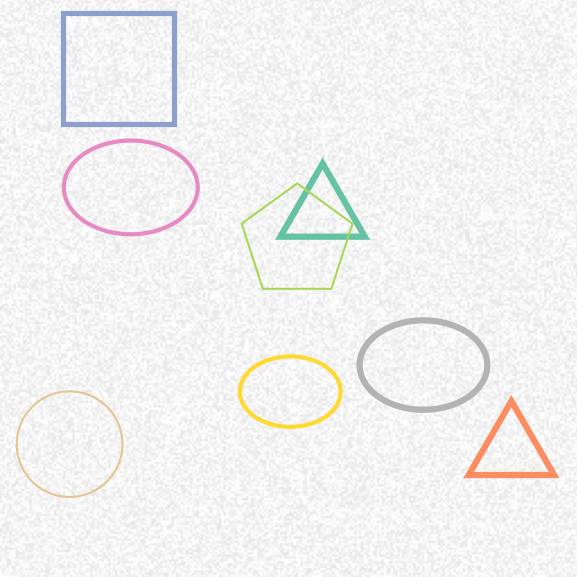[{"shape": "triangle", "thickness": 3, "radius": 0.42, "center": [0.559, 0.631]}, {"shape": "triangle", "thickness": 3, "radius": 0.43, "center": [0.886, 0.219]}, {"shape": "square", "thickness": 2.5, "radius": 0.48, "center": [0.205, 0.881]}, {"shape": "oval", "thickness": 2, "radius": 0.58, "center": [0.226, 0.675]}, {"shape": "pentagon", "thickness": 1, "radius": 0.5, "center": [0.514, 0.581]}, {"shape": "oval", "thickness": 2, "radius": 0.44, "center": [0.503, 0.321]}, {"shape": "circle", "thickness": 1, "radius": 0.46, "center": [0.121, 0.23]}, {"shape": "oval", "thickness": 3, "radius": 0.55, "center": [0.733, 0.367]}]